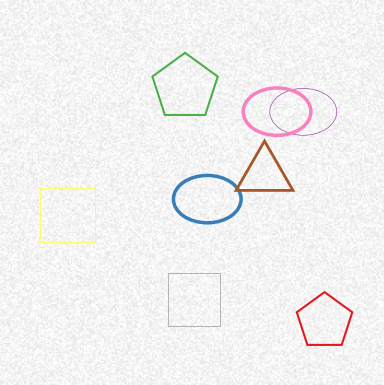[{"shape": "pentagon", "thickness": 1.5, "radius": 0.38, "center": [0.843, 0.165]}, {"shape": "oval", "thickness": 2.5, "radius": 0.44, "center": [0.538, 0.483]}, {"shape": "pentagon", "thickness": 1.5, "radius": 0.45, "center": [0.481, 0.774]}, {"shape": "oval", "thickness": 0.5, "radius": 0.44, "center": [0.788, 0.71]}, {"shape": "square", "thickness": 0.5, "radius": 0.35, "center": [0.176, 0.441]}, {"shape": "triangle", "thickness": 2, "radius": 0.43, "center": [0.687, 0.548]}, {"shape": "oval", "thickness": 2.5, "radius": 0.44, "center": [0.72, 0.71]}, {"shape": "square", "thickness": 0.5, "radius": 0.34, "center": [0.504, 0.221]}]